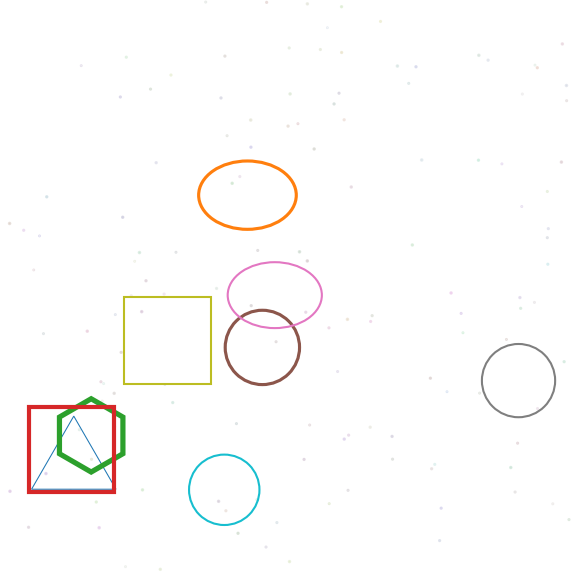[{"shape": "triangle", "thickness": 0.5, "radius": 0.42, "center": [0.128, 0.194]}, {"shape": "oval", "thickness": 1.5, "radius": 0.42, "center": [0.429, 0.661]}, {"shape": "hexagon", "thickness": 2.5, "radius": 0.32, "center": [0.158, 0.245]}, {"shape": "square", "thickness": 2, "radius": 0.37, "center": [0.123, 0.221]}, {"shape": "circle", "thickness": 1.5, "radius": 0.32, "center": [0.454, 0.398]}, {"shape": "oval", "thickness": 1, "radius": 0.41, "center": [0.476, 0.488]}, {"shape": "circle", "thickness": 1, "radius": 0.32, "center": [0.898, 0.34]}, {"shape": "square", "thickness": 1, "radius": 0.38, "center": [0.29, 0.41]}, {"shape": "circle", "thickness": 1, "radius": 0.3, "center": [0.388, 0.151]}]